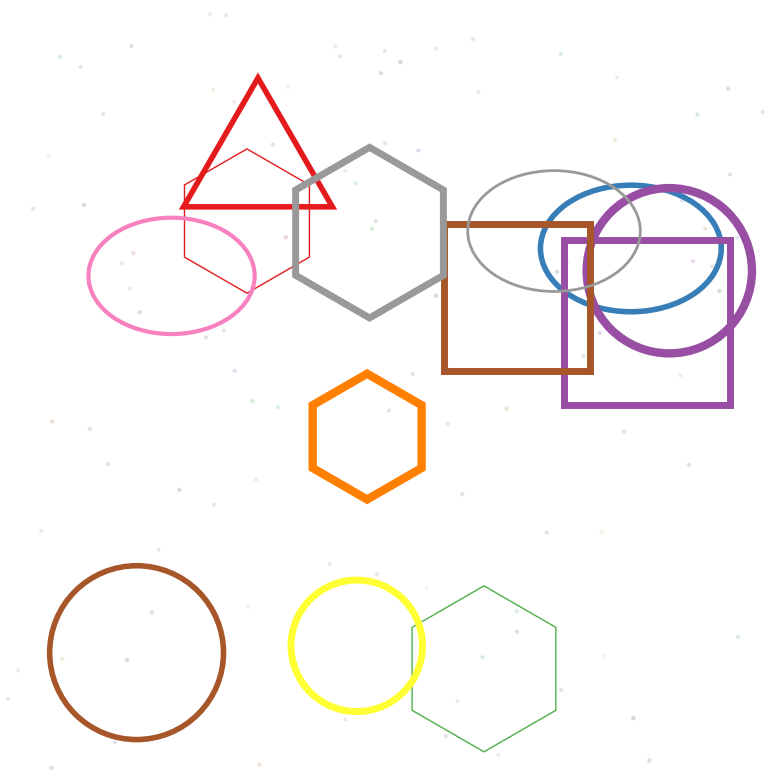[{"shape": "hexagon", "thickness": 0.5, "radius": 0.47, "center": [0.321, 0.713]}, {"shape": "triangle", "thickness": 2, "radius": 0.56, "center": [0.335, 0.787]}, {"shape": "oval", "thickness": 2, "radius": 0.59, "center": [0.819, 0.677]}, {"shape": "hexagon", "thickness": 0.5, "radius": 0.54, "center": [0.629, 0.131]}, {"shape": "circle", "thickness": 3, "radius": 0.54, "center": [0.869, 0.648]}, {"shape": "square", "thickness": 2.5, "radius": 0.54, "center": [0.84, 0.581]}, {"shape": "hexagon", "thickness": 3, "radius": 0.41, "center": [0.477, 0.433]}, {"shape": "circle", "thickness": 2.5, "radius": 0.43, "center": [0.463, 0.161]}, {"shape": "square", "thickness": 2.5, "radius": 0.48, "center": [0.671, 0.614]}, {"shape": "circle", "thickness": 2, "radius": 0.56, "center": [0.177, 0.152]}, {"shape": "oval", "thickness": 1.5, "radius": 0.54, "center": [0.223, 0.642]}, {"shape": "hexagon", "thickness": 2.5, "radius": 0.55, "center": [0.48, 0.698]}, {"shape": "oval", "thickness": 1, "radius": 0.56, "center": [0.719, 0.7]}]